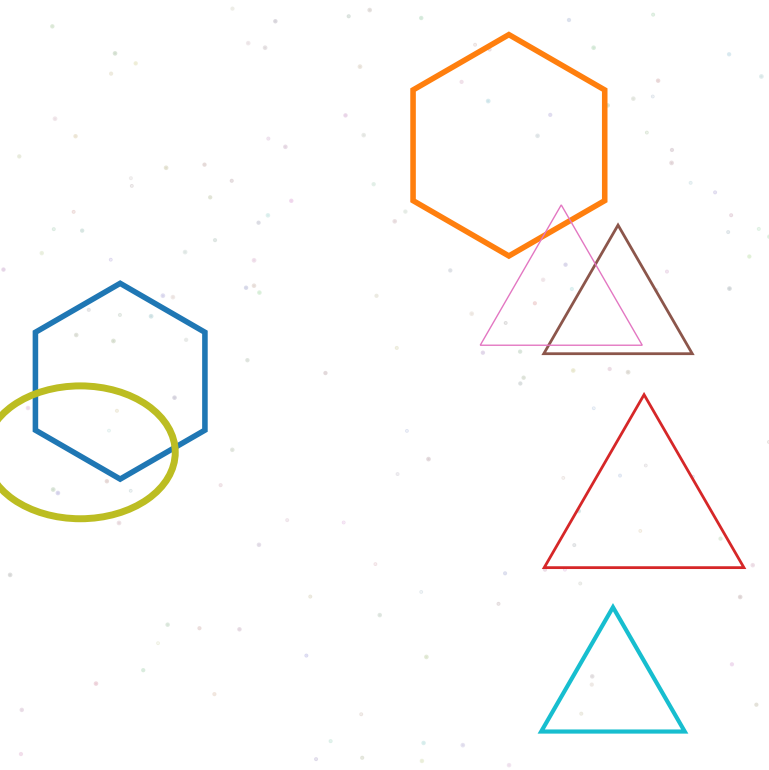[{"shape": "hexagon", "thickness": 2, "radius": 0.64, "center": [0.156, 0.505]}, {"shape": "hexagon", "thickness": 2, "radius": 0.72, "center": [0.661, 0.811]}, {"shape": "triangle", "thickness": 1, "radius": 0.75, "center": [0.836, 0.338]}, {"shape": "triangle", "thickness": 1, "radius": 0.56, "center": [0.803, 0.596]}, {"shape": "triangle", "thickness": 0.5, "radius": 0.61, "center": [0.729, 0.612]}, {"shape": "oval", "thickness": 2.5, "radius": 0.62, "center": [0.104, 0.413]}, {"shape": "triangle", "thickness": 1.5, "radius": 0.54, "center": [0.796, 0.104]}]